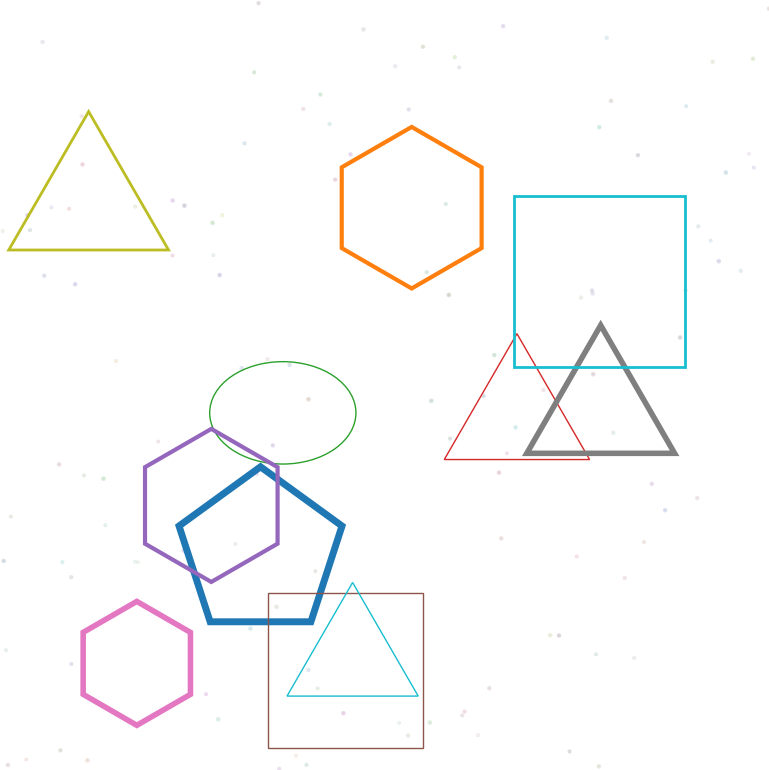[{"shape": "pentagon", "thickness": 2.5, "radius": 0.56, "center": [0.338, 0.282]}, {"shape": "hexagon", "thickness": 1.5, "radius": 0.52, "center": [0.535, 0.73]}, {"shape": "oval", "thickness": 0.5, "radius": 0.47, "center": [0.367, 0.464]}, {"shape": "triangle", "thickness": 0.5, "radius": 0.54, "center": [0.671, 0.458]}, {"shape": "hexagon", "thickness": 1.5, "radius": 0.5, "center": [0.274, 0.344]}, {"shape": "square", "thickness": 0.5, "radius": 0.5, "center": [0.449, 0.129]}, {"shape": "hexagon", "thickness": 2, "radius": 0.4, "center": [0.178, 0.138]}, {"shape": "triangle", "thickness": 2, "radius": 0.55, "center": [0.78, 0.467]}, {"shape": "triangle", "thickness": 1, "radius": 0.6, "center": [0.115, 0.735]}, {"shape": "square", "thickness": 1, "radius": 0.55, "center": [0.778, 0.634]}, {"shape": "triangle", "thickness": 0.5, "radius": 0.49, "center": [0.458, 0.145]}]